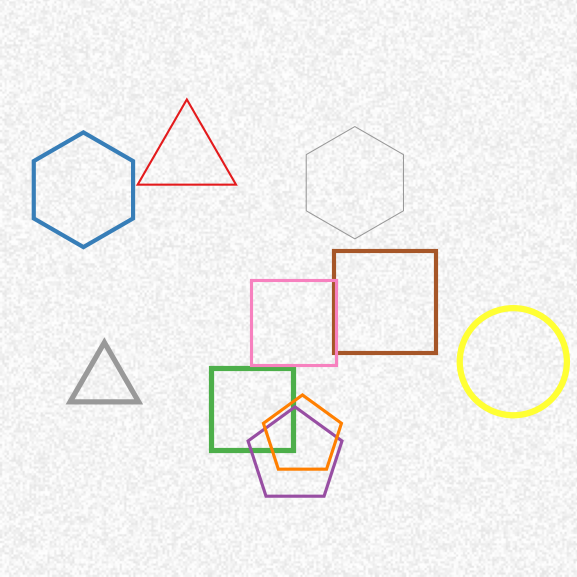[{"shape": "triangle", "thickness": 1, "radius": 0.49, "center": [0.324, 0.729]}, {"shape": "hexagon", "thickness": 2, "radius": 0.5, "center": [0.144, 0.671]}, {"shape": "square", "thickness": 2.5, "radius": 0.36, "center": [0.437, 0.292]}, {"shape": "pentagon", "thickness": 1.5, "radius": 0.43, "center": [0.511, 0.209]}, {"shape": "pentagon", "thickness": 1.5, "radius": 0.36, "center": [0.524, 0.244]}, {"shape": "circle", "thickness": 3, "radius": 0.46, "center": [0.889, 0.373]}, {"shape": "square", "thickness": 2, "radius": 0.44, "center": [0.666, 0.477]}, {"shape": "square", "thickness": 1.5, "radius": 0.37, "center": [0.509, 0.441]}, {"shape": "triangle", "thickness": 2.5, "radius": 0.34, "center": [0.181, 0.338]}, {"shape": "hexagon", "thickness": 0.5, "radius": 0.49, "center": [0.614, 0.683]}]